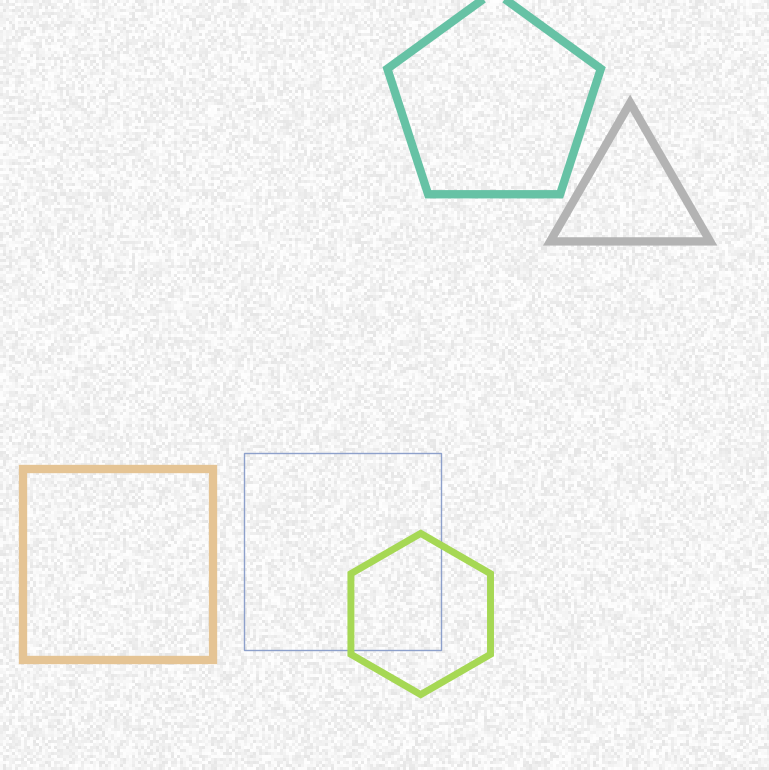[{"shape": "pentagon", "thickness": 3, "radius": 0.73, "center": [0.642, 0.866]}, {"shape": "square", "thickness": 0.5, "radius": 0.64, "center": [0.445, 0.283]}, {"shape": "hexagon", "thickness": 2.5, "radius": 0.52, "center": [0.546, 0.203]}, {"shape": "square", "thickness": 3, "radius": 0.62, "center": [0.153, 0.267]}, {"shape": "triangle", "thickness": 3, "radius": 0.6, "center": [0.818, 0.746]}]